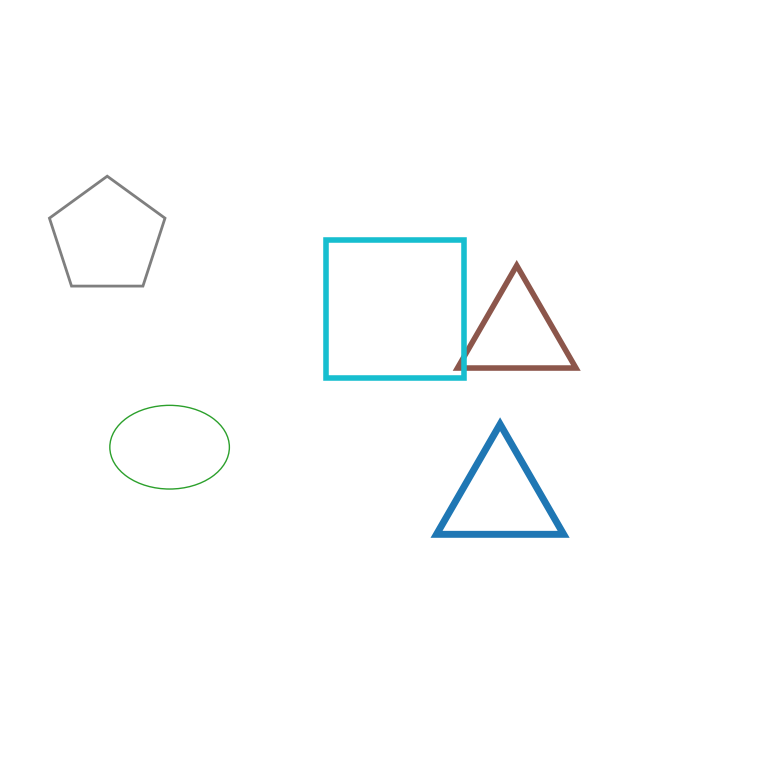[{"shape": "triangle", "thickness": 2.5, "radius": 0.48, "center": [0.649, 0.354]}, {"shape": "oval", "thickness": 0.5, "radius": 0.39, "center": [0.22, 0.419]}, {"shape": "triangle", "thickness": 2, "radius": 0.44, "center": [0.671, 0.566]}, {"shape": "pentagon", "thickness": 1, "radius": 0.39, "center": [0.139, 0.692]}, {"shape": "square", "thickness": 2, "radius": 0.45, "center": [0.513, 0.599]}]